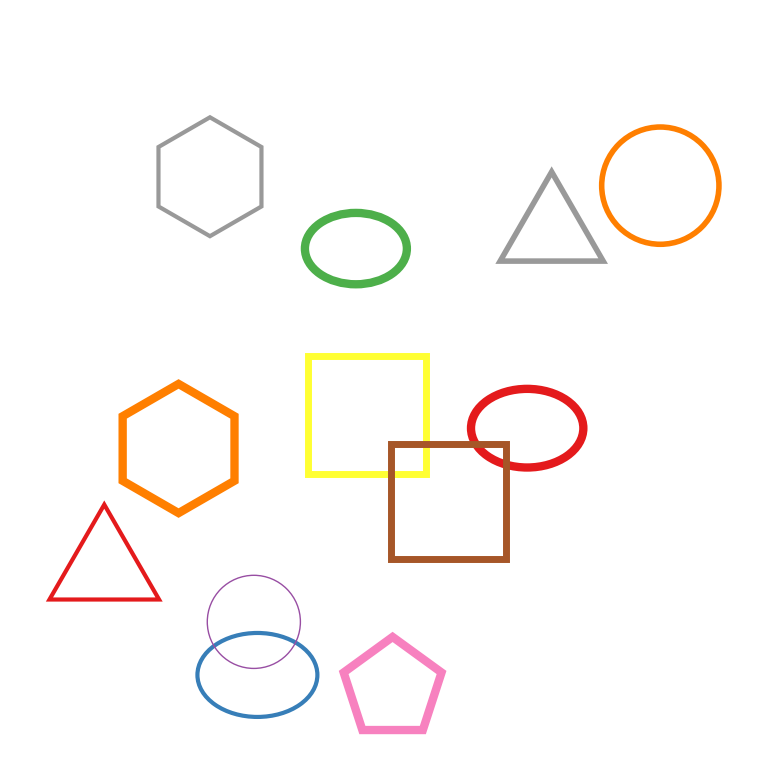[{"shape": "oval", "thickness": 3, "radius": 0.36, "center": [0.685, 0.444]}, {"shape": "triangle", "thickness": 1.5, "radius": 0.41, "center": [0.135, 0.262]}, {"shape": "oval", "thickness": 1.5, "radius": 0.39, "center": [0.334, 0.123]}, {"shape": "oval", "thickness": 3, "radius": 0.33, "center": [0.462, 0.677]}, {"shape": "circle", "thickness": 0.5, "radius": 0.3, "center": [0.33, 0.192]}, {"shape": "hexagon", "thickness": 3, "radius": 0.42, "center": [0.232, 0.418]}, {"shape": "circle", "thickness": 2, "radius": 0.38, "center": [0.858, 0.759]}, {"shape": "square", "thickness": 2.5, "radius": 0.38, "center": [0.477, 0.461]}, {"shape": "square", "thickness": 2.5, "radius": 0.37, "center": [0.583, 0.348]}, {"shape": "pentagon", "thickness": 3, "radius": 0.33, "center": [0.51, 0.106]}, {"shape": "triangle", "thickness": 2, "radius": 0.39, "center": [0.716, 0.7]}, {"shape": "hexagon", "thickness": 1.5, "radius": 0.39, "center": [0.273, 0.77]}]